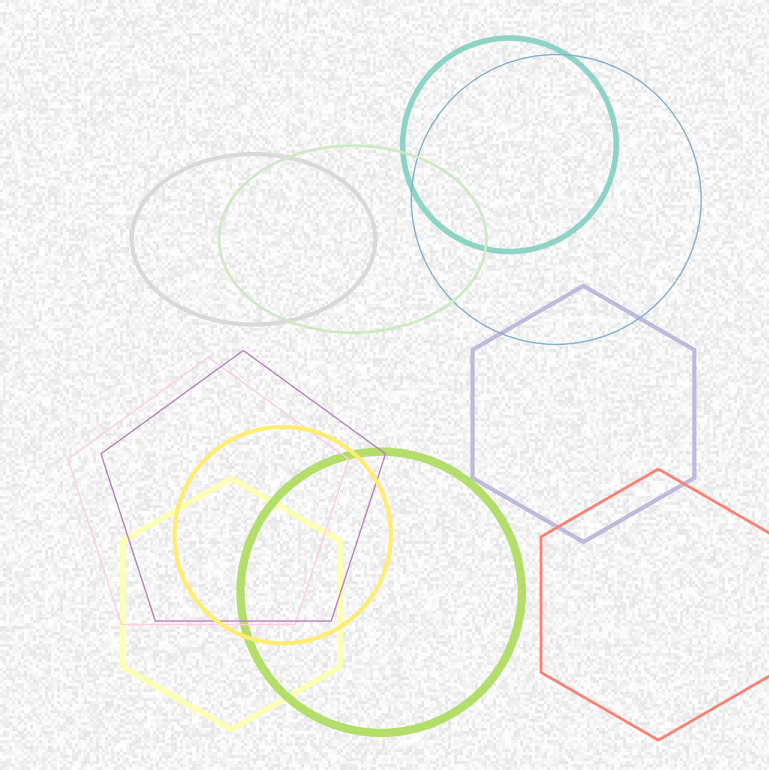[{"shape": "circle", "thickness": 2, "radius": 0.69, "center": [0.662, 0.812]}, {"shape": "hexagon", "thickness": 2, "radius": 0.82, "center": [0.3, 0.216]}, {"shape": "hexagon", "thickness": 1.5, "radius": 0.83, "center": [0.758, 0.462]}, {"shape": "hexagon", "thickness": 1, "radius": 0.88, "center": [0.855, 0.215]}, {"shape": "circle", "thickness": 0.5, "radius": 0.94, "center": [0.722, 0.741]}, {"shape": "circle", "thickness": 3, "radius": 0.91, "center": [0.495, 0.231]}, {"shape": "pentagon", "thickness": 0.5, "radius": 0.96, "center": [0.27, 0.344]}, {"shape": "oval", "thickness": 1.5, "radius": 0.79, "center": [0.329, 0.689]}, {"shape": "pentagon", "thickness": 0.5, "radius": 0.97, "center": [0.316, 0.351]}, {"shape": "oval", "thickness": 1, "radius": 0.87, "center": [0.458, 0.689]}, {"shape": "circle", "thickness": 1.5, "radius": 0.7, "center": [0.367, 0.305]}]